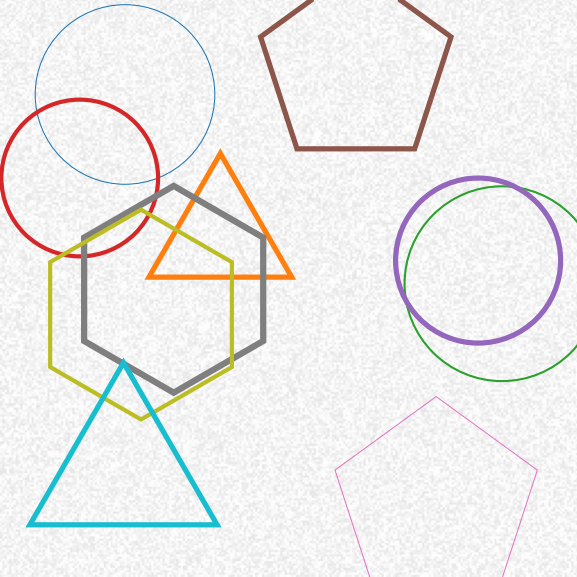[{"shape": "circle", "thickness": 0.5, "radius": 0.78, "center": [0.216, 0.836]}, {"shape": "triangle", "thickness": 2.5, "radius": 0.71, "center": [0.382, 0.591]}, {"shape": "circle", "thickness": 1, "radius": 0.84, "center": [0.869, 0.508]}, {"shape": "circle", "thickness": 2, "radius": 0.68, "center": [0.138, 0.691]}, {"shape": "circle", "thickness": 2.5, "radius": 0.71, "center": [0.828, 0.548]}, {"shape": "pentagon", "thickness": 2.5, "radius": 0.87, "center": [0.616, 0.882]}, {"shape": "pentagon", "thickness": 0.5, "radius": 0.92, "center": [0.755, 0.128]}, {"shape": "hexagon", "thickness": 3, "radius": 0.9, "center": [0.301, 0.498]}, {"shape": "hexagon", "thickness": 2, "radius": 0.91, "center": [0.244, 0.454]}, {"shape": "triangle", "thickness": 2.5, "radius": 0.94, "center": [0.214, 0.184]}]